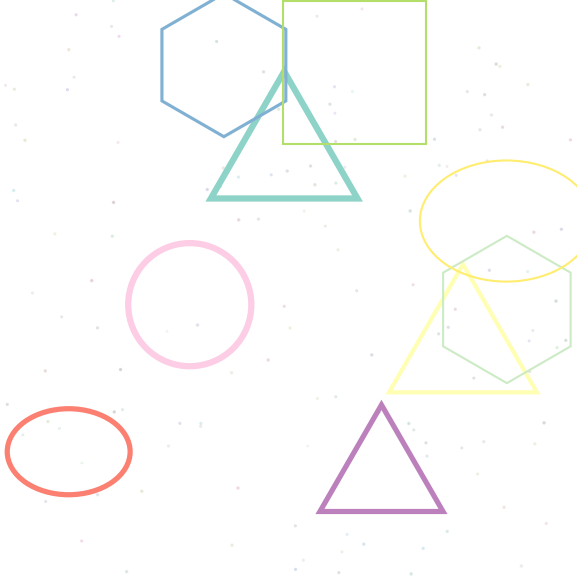[{"shape": "triangle", "thickness": 3, "radius": 0.73, "center": [0.492, 0.729]}, {"shape": "triangle", "thickness": 2, "radius": 0.74, "center": [0.802, 0.394]}, {"shape": "oval", "thickness": 2.5, "radius": 0.53, "center": [0.119, 0.217]}, {"shape": "hexagon", "thickness": 1.5, "radius": 0.62, "center": [0.388, 0.886]}, {"shape": "square", "thickness": 1, "radius": 0.62, "center": [0.614, 0.874]}, {"shape": "circle", "thickness": 3, "radius": 0.53, "center": [0.329, 0.472]}, {"shape": "triangle", "thickness": 2.5, "radius": 0.62, "center": [0.661, 0.175]}, {"shape": "hexagon", "thickness": 1, "radius": 0.64, "center": [0.878, 0.463]}, {"shape": "oval", "thickness": 1, "radius": 0.75, "center": [0.877, 0.616]}]